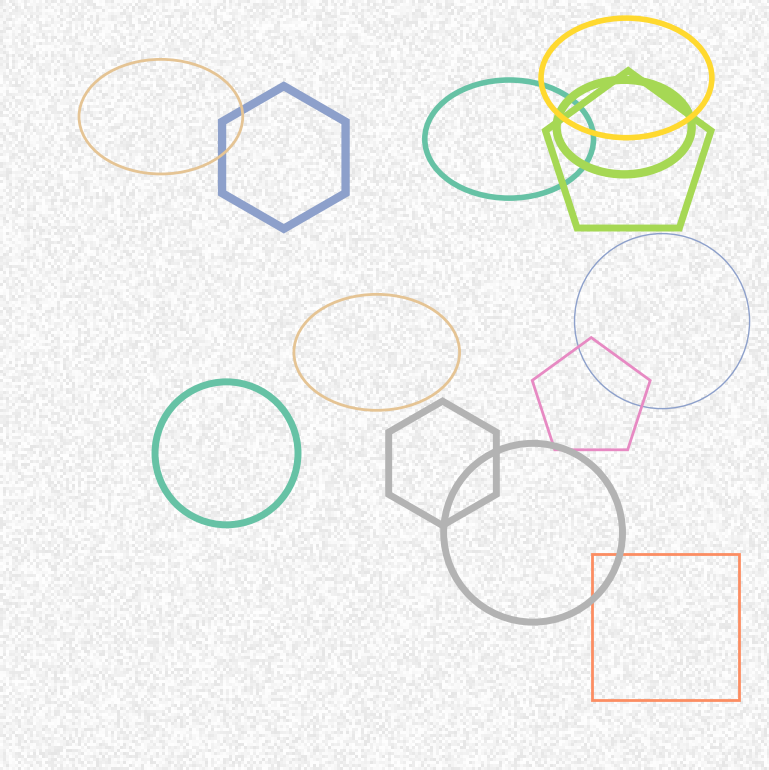[{"shape": "oval", "thickness": 2, "radius": 0.55, "center": [0.661, 0.819]}, {"shape": "circle", "thickness": 2.5, "radius": 0.46, "center": [0.294, 0.411]}, {"shape": "square", "thickness": 1, "radius": 0.48, "center": [0.864, 0.186]}, {"shape": "circle", "thickness": 0.5, "radius": 0.57, "center": [0.86, 0.583]}, {"shape": "hexagon", "thickness": 3, "radius": 0.46, "center": [0.369, 0.796]}, {"shape": "pentagon", "thickness": 1, "radius": 0.4, "center": [0.768, 0.481]}, {"shape": "oval", "thickness": 3, "radius": 0.44, "center": [0.811, 0.835]}, {"shape": "pentagon", "thickness": 2.5, "radius": 0.57, "center": [0.816, 0.795]}, {"shape": "oval", "thickness": 2, "radius": 0.55, "center": [0.814, 0.899]}, {"shape": "oval", "thickness": 1, "radius": 0.53, "center": [0.209, 0.848]}, {"shape": "oval", "thickness": 1, "radius": 0.54, "center": [0.489, 0.542]}, {"shape": "circle", "thickness": 2.5, "radius": 0.58, "center": [0.692, 0.308]}, {"shape": "hexagon", "thickness": 2.5, "radius": 0.4, "center": [0.575, 0.398]}]